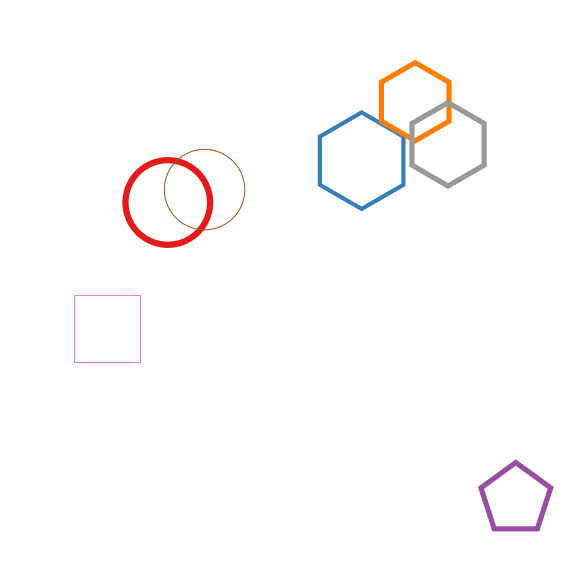[{"shape": "circle", "thickness": 3, "radius": 0.37, "center": [0.291, 0.649]}, {"shape": "hexagon", "thickness": 2, "radius": 0.42, "center": [0.626, 0.721]}, {"shape": "pentagon", "thickness": 2.5, "radius": 0.32, "center": [0.893, 0.135]}, {"shape": "hexagon", "thickness": 2.5, "radius": 0.34, "center": [0.719, 0.823]}, {"shape": "circle", "thickness": 0.5, "radius": 0.35, "center": [0.354, 0.671]}, {"shape": "square", "thickness": 0.5, "radius": 0.29, "center": [0.185, 0.43]}, {"shape": "hexagon", "thickness": 2.5, "radius": 0.36, "center": [0.776, 0.749]}]